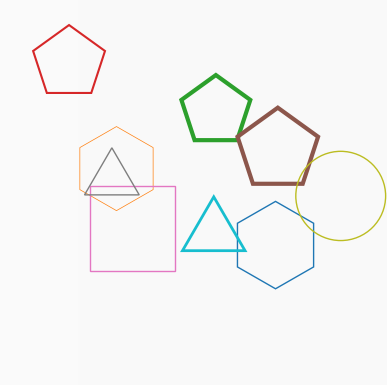[{"shape": "hexagon", "thickness": 1, "radius": 0.57, "center": [0.711, 0.363]}, {"shape": "hexagon", "thickness": 0.5, "radius": 0.55, "center": [0.301, 0.562]}, {"shape": "pentagon", "thickness": 3, "radius": 0.47, "center": [0.557, 0.712]}, {"shape": "pentagon", "thickness": 1.5, "radius": 0.49, "center": [0.178, 0.837]}, {"shape": "pentagon", "thickness": 3, "radius": 0.55, "center": [0.717, 0.611]}, {"shape": "square", "thickness": 1, "radius": 0.55, "center": [0.342, 0.406]}, {"shape": "triangle", "thickness": 1, "radius": 0.41, "center": [0.289, 0.535]}, {"shape": "circle", "thickness": 1, "radius": 0.58, "center": [0.879, 0.491]}, {"shape": "triangle", "thickness": 2, "radius": 0.47, "center": [0.552, 0.395]}]